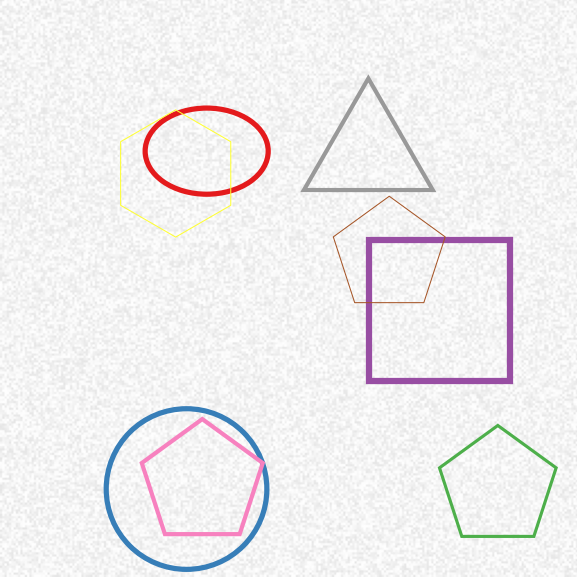[{"shape": "oval", "thickness": 2.5, "radius": 0.53, "center": [0.358, 0.737]}, {"shape": "circle", "thickness": 2.5, "radius": 0.7, "center": [0.323, 0.152]}, {"shape": "pentagon", "thickness": 1.5, "radius": 0.53, "center": [0.862, 0.156]}, {"shape": "square", "thickness": 3, "radius": 0.61, "center": [0.761, 0.461]}, {"shape": "hexagon", "thickness": 0.5, "radius": 0.55, "center": [0.304, 0.699]}, {"shape": "pentagon", "thickness": 0.5, "radius": 0.51, "center": [0.674, 0.557]}, {"shape": "pentagon", "thickness": 2, "radius": 0.55, "center": [0.35, 0.163]}, {"shape": "triangle", "thickness": 2, "radius": 0.64, "center": [0.638, 0.734]}]